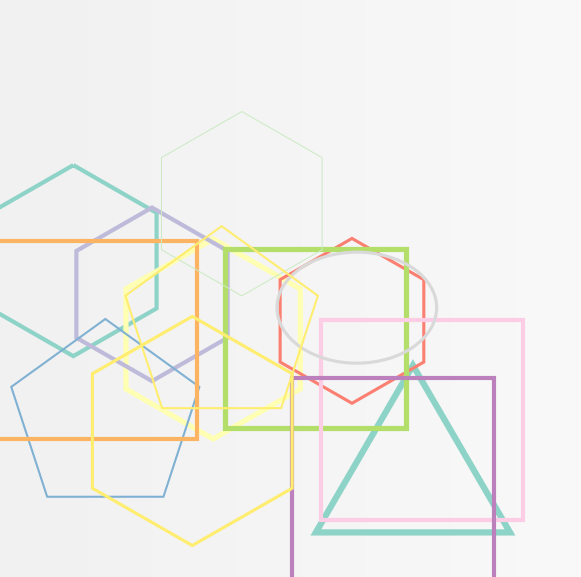[{"shape": "hexagon", "thickness": 2, "radius": 0.83, "center": [0.126, 0.548]}, {"shape": "triangle", "thickness": 3, "radius": 0.96, "center": [0.71, 0.174]}, {"shape": "hexagon", "thickness": 2.5, "radius": 0.87, "center": [0.367, 0.412]}, {"shape": "hexagon", "thickness": 2, "radius": 0.75, "center": [0.262, 0.489]}, {"shape": "hexagon", "thickness": 1.5, "radius": 0.71, "center": [0.606, 0.444]}, {"shape": "pentagon", "thickness": 1, "radius": 0.85, "center": [0.181, 0.277]}, {"shape": "square", "thickness": 2, "radius": 0.85, "center": [0.168, 0.41]}, {"shape": "square", "thickness": 2.5, "radius": 0.78, "center": [0.543, 0.414]}, {"shape": "square", "thickness": 2, "radius": 0.87, "center": [0.727, 0.272]}, {"shape": "oval", "thickness": 1.5, "radius": 0.69, "center": [0.614, 0.466]}, {"shape": "square", "thickness": 2, "radius": 0.87, "center": [0.677, 0.17]}, {"shape": "hexagon", "thickness": 0.5, "radius": 0.8, "center": [0.416, 0.646]}, {"shape": "pentagon", "thickness": 1, "radius": 0.87, "center": [0.381, 0.433]}, {"shape": "hexagon", "thickness": 1.5, "radius": 0.99, "center": [0.331, 0.253]}]